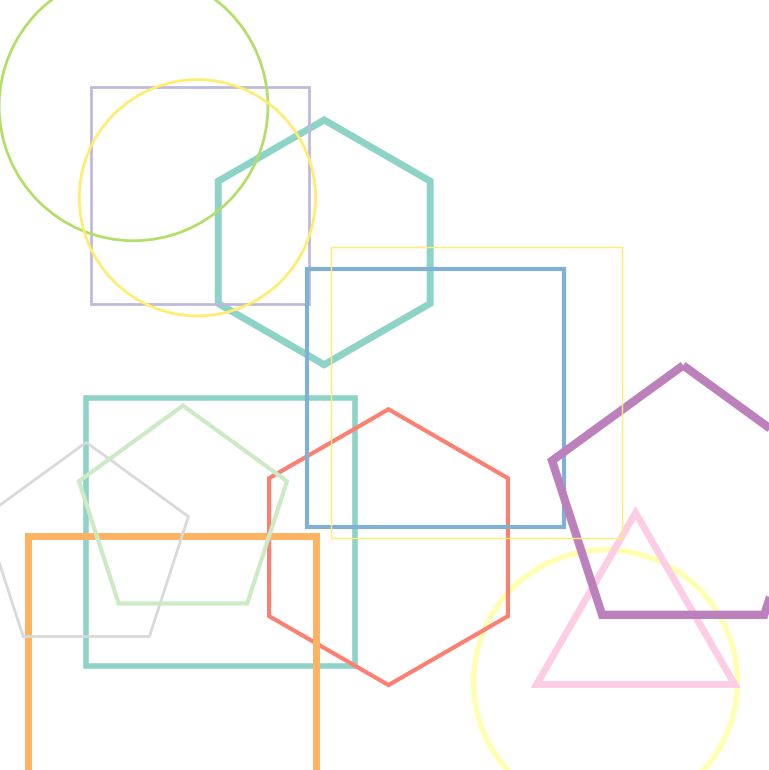[{"shape": "square", "thickness": 2, "radius": 0.87, "center": [0.287, 0.309]}, {"shape": "hexagon", "thickness": 2.5, "radius": 0.79, "center": [0.421, 0.685]}, {"shape": "circle", "thickness": 2, "radius": 0.86, "center": [0.786, 0.115]}, {"shape": "square", "thickness": 1, "radius": 0.71, "center": [0.26, 0.746]}, {"shape": "hexagon", "thickness": 1.5, "radius": 0.9, "center": [0.505, 0.289]}, {"shape": "square", "thickness": 1.5, "radius": 0.84, "center": [0.566, 0.483]}, {"shape": "square", "thickness": 2.5, "radius": 0.94, "center": [0.224, 0.116]}, {"shape": "circle", "thickness": 1, "radius": 0.87, "center": [0.173, 0.862]}, {"shape": "triangle", "thickness": 2.5, "radius": 0.74, "center": [0.825, 0.185]}, {"shape": "pentagon", "thickness": 1, "radius": 0.7, "center": [0.112, 0.286]}, {"shape": "pentagon", "thickness": 3, "radius": 0.9, "center": [0.887, 0.346]}, {"shape": "pentagon", "thickness": 1.5, "radius": 0.71, "center": [0.238, 0.331]}, {"shape": "circle", "thickness": 1, "radius": 0.77, "center": [0.256, 0.743]}, {"shape": "square", "thickness": 0.5, "radius": 0.95, "center": [0.618, 0.491]}]